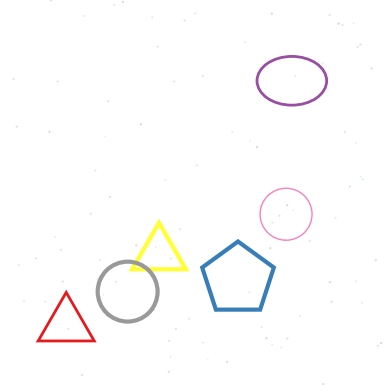[{"shape": "triangle", "thickness": 2, "radius": 0.42, "center": [0.172, 0.156]}, {"shape": "pentagon", "thickness": 3, "radius": 0.49, "center": [0.618, 0.275]}, {"shape": "oval", "thickness": 2, "radius": 0.45, "center": [0.758, 0.79]}, {"shape": "triangle", "thickness": 3, "radius": 0.4, "center": [0.413, 0.341]}, {"shape": "circle", "thickness": 1, "radius": 0.34, "center": [0.743, 0.444]}, {"shape": "circle", "thickness": 3, "radius": 0.39, "center": [0.332, 0.243]}]